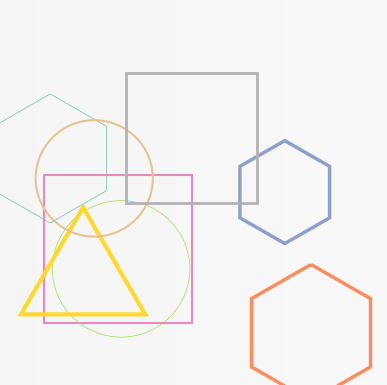[{"shape": "hexagon", "thickness": 0.5, "radius": 0.84, "center": [0.13, 0.588]}, {"shape": "hexagon", "thickness": 2.5, "radius": 0.89, "center": [0.803, 0.136]}, {"shape": "hexagon", "thickness": 2.5, "radius": 0.67, "center": [0.735, 0.501]}, {"shape": "square", "thickness": 1.5, "radius": 0.96, "center": [0.305, 0.353]}, {"shape": "circle", "thickness": 0.5, "radius": 0.89, "center": [0.313, 0.302]}, {"shape": "triangle", "thickness": 3, "radius": 0.93, "center": [0.214, 0.276]}, {"shape": "circle", "thickness": 1.5, "radius": 0.76, "center": [0.243, 0.537]}, {"shape": "square", "thickness": 2, "radius": 0.85, "center": [0.495, 0.642]}]